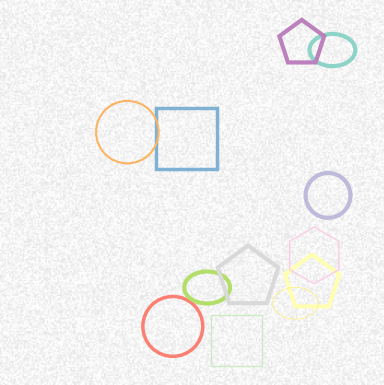[{"shape": "oval", "thickness": 3, "radius": 0.3, "center": [0.863, 0.87]}, {"shape": "pentagon", "thickness": 3, "radius": 0.37, "center": [0.811, 0.264]}, {"shape": "circle", "thickness": 3, "radius": 0.29, "center": [0.852, 0.492]}, {"shape": "circle", "thickness": 2.5, "radius": 0.39, "center": [0.449, 0.152]}, {"shape": "square", "thickness": 2.5, "radius": 0.4, "center": [0.485, 0.64]}, {"shape": "circle", "thickness": 1.5, "radius": 0.41, "center": [0.331, 0.657]}, {"shape": "oval", "thickness": 3, "radius": 0.3, "center": [0.538, 0.253]}, {"shape": "hexagon", "thickness": 1, "radius": 0.37, "center": [0.816, 0.337]}, {"shape": "pentagon", "thickness": 3, "radius": 0.41, "center": [0.644, 0.28]}, {"shape": "pentagon", "thickness": 3, "radius": 0.31, "center": [0.784, 0.887]}, {"shape": "square", "thickness": 1, "radius": 0.33, "center": [0.614, 0.115]}, {"shape": "oval", "thickness": 0.5, "radius": 0.29, "center": [0.767, 0.212]}]